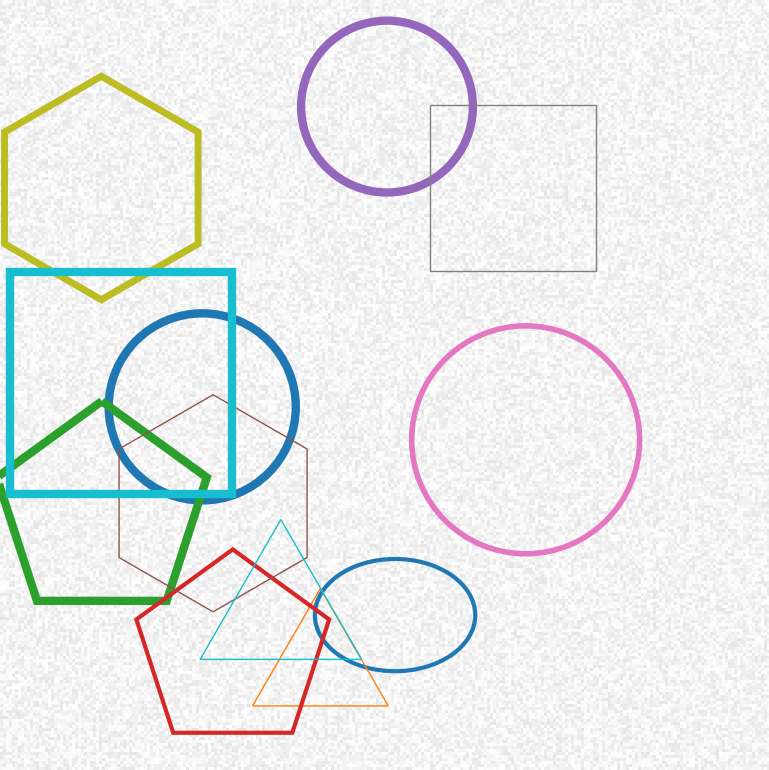[{"shape": "circle", "thickness": 3, "radius": 0.61, "center": [0.263, 0.472]}, {"shape": "oval", "thickness": 1.5, "radius": 0.52, "center": [0.513, 0.201]}, {"shape": "triangle", "thickness": 0.5, "radius": 0.51, "center": [0.416, 0.134]}, {"shape": "pentagon", "thickness": 3, "radius": 0.72, "center": [0.132, 0.336]}, {"shape": "pentagon", "thickness": 1.5, "radius": 0.66, "center": [0.302, 0.155]}, {"shape": "circle", "thickness": 3, "radius": 0.56, "center": [0.503, 0.862]}, {"shape": "hexagon", "thickness": 0.5, "radius": 0.7, "center": [0.277, 0.346]}, {"shape": "circle", "thickness": 2, "radius": 0.74, "center": [0.683, 0.429]}, {"shape": "square", "thickness": 0.5, "radius": 0.54, "center": [0.666, 0.756]}, {"shape": "hexagon", "thickness": 2.5, "radius": 0.73, "center": [0.132, 0.756]}, {"shape": "triangle", "thickness": 0.5, "radius": 0.61, "center": [0.365, 0.204]}, {"shape": "square", "thickness": 3, "radius": 0.72, "center": [0.158, 0.502]}]